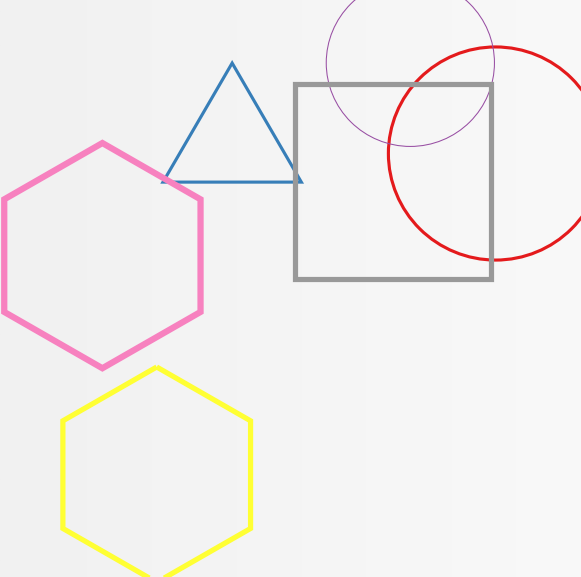[{"shape": "circle", "thickness": 1.5, "radius": 0.92, "center": [0.853, 0.733]}, {"shape": "triangle", "thickness": 1.5, "radius": 0.69, "center": [0.399, 0.753]}, {"shape": "circle", "thickness": 0.5, "radius": 0.72, "center": [0.706, 0.89]}, {"shape": "hexagon", "thickness": 2.5, "radius": 0.93, "center": [0.27, 0.177]}, {"shape": "hexagon", "thickness": 3, "radius": 0.97, "center": [0.176, 0.556]}, {"shape": "square", "thickness": 2.5, "radius": 0.84, "center": [0.676, 0.685]}]